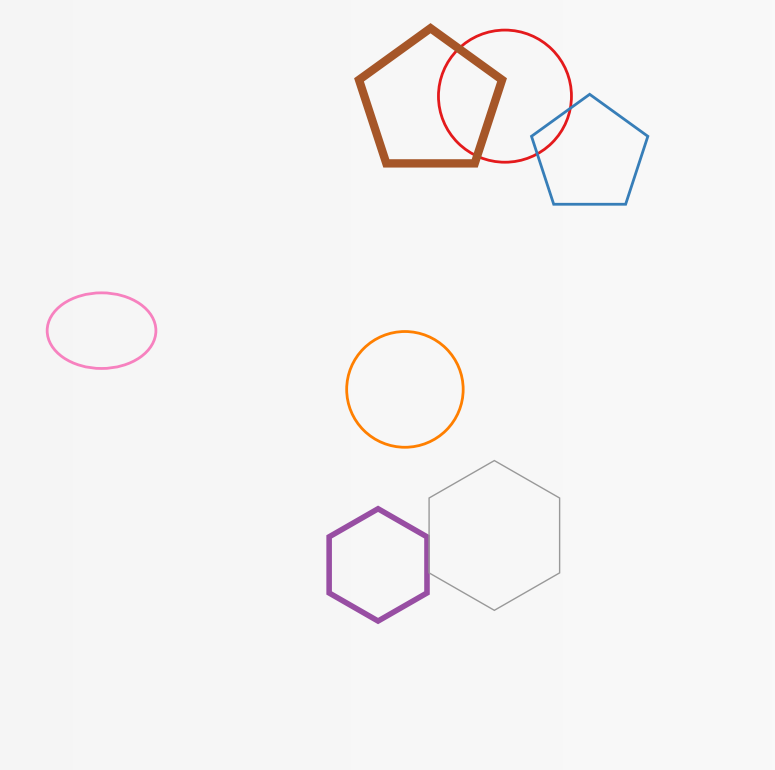[{"shape": "circle", "thickness": 1, "radius": 0.43, "center": [0.652, 0.875]}, {"shape": "pentagon", "thickness": 1, "radius": 0.39, "center": [0.761, 0.799]}, {"shape": "hexagon", "thickness": 2, "radius": 0.36, "center": [0.488, 0.266]}, {"shape": "circle", "thickness": 1, "radius": 0.38, "center": [0.522, 0.494]}, {"shape": "pentagon", "thickness": 3, "radius": 0.49, "center": [0.556, 0.866]}, {"shape": "oval", "thickness": 1, "radius": 0.35, "center": [0.131, 0.571]}, {"shape": "hexagon", "thickness": 0.5, "radius": 0.49, "center": [0.638, 0.305]}]